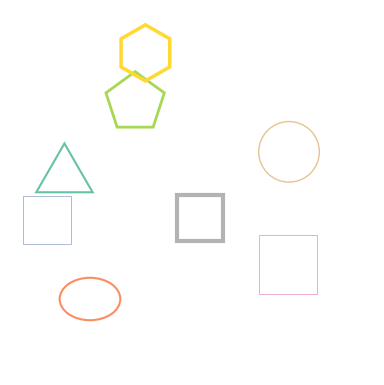[{"shape": "triangle", "thickness": 1.5, "radius": 0.42, "center": [0.167, 0.543]}, {"shape": "oval", "thickness": 1.5, "radius": 0.39, "center": [0.234, 0.223]}, {"shape": "square", "thickness": 0.5, "radius": 0.31, "center": [0.123, 0.429]}, {"shape": "square", "thickness": 0.5, "radius": 0.38, "center": [0.747, 0.313]}, {"shape": "pentagon", "thickness": 2, "radius": 0.4, "center": [0.351, 0.734]}, {"shape": "hexagon", "thickness": 2.5, "radius": 0.36, "center": [0.378, 0.863]}, {"shape": "circle", "thickness": 1, "radius": 0.39, "center": [0.751, 0.606]}, {"shape": "square", "thickness": 3, "radius": 0.3, "center": [0.519, 0.434]}]